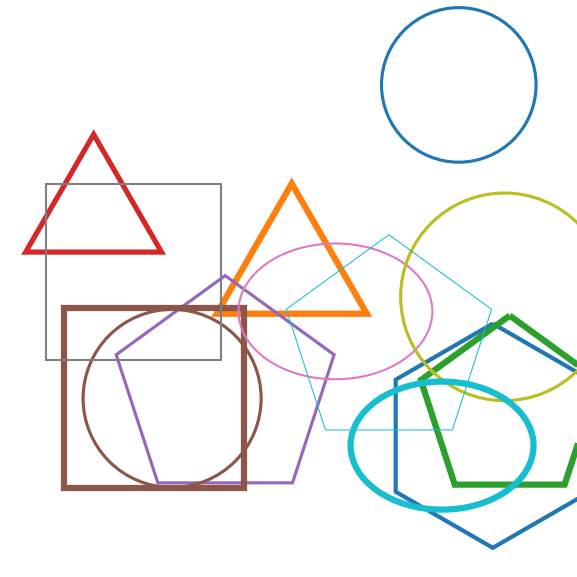[{"shape": "hexagon", "thickness": 2, "radius": 0.97, "center": [0.853, 0.245]}, {"shape": "circle", "thickness": 1.5, "radius": 0.67, "center": [0.794, 0.852]}, {"shape": "triangle", "thickness": 3, "radius": 0.75, "center": [0.505, 0.531]}, {"shape": "pentagon", "thickness": 3, "radius": 0.81, "center": [0.883, 0.291]}, {"shape": "triangle", "thickness": 2.5, "radius": 0.68, "center": [0.162, 0.631]}, {"shape": "pentagon", "thickness": 1.5, "radius": 0.99, "center": [0.39, 0.324]}, {"shape": "square", "thickness": 3, "radius": 0.78, "center": [0.266, 0.311]}, {"shape": "circle", "thickness": 1.5, "radius": 0.77, "center": [0.298, 0.309]}, {"shape": "oval", "thickness": 1, "radius": 0.84, "center": [0.581, 0.46]}, {"shape": "square", "thickness": 1, "radius": 0.76, "center": [0.231, 0.528]}, {"shape": "circle", "thickness": 1.5, "radius": 0.9, "center": [0.874, 0.485]}, {"shape": "oval", "thickness": 3, "radius": 0.79, "center": [0.765, 0.228]}, {"shape": "pentagon", "thickness": 0.5, "radius": 0.93, "center": [0.673, 0.406]}]